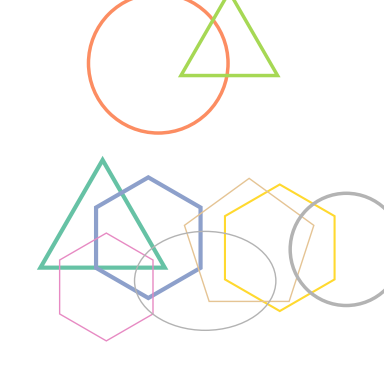[{"shape": "triangle", "thickness": 3, "radius": 0.93, "center": [0.267, 0.398]}, {"shape": "circle", "thickness": 2.5, "radius": 0.91, "center": [0.411, 0.836]}, {"shape": "hexagon", "thickness": 3, "radius": 0.78, "center": [0.385, 0.383]}, {"shape": "hexagon", "thickness": 1, "radius": 0.7, "center": [0.276, 0.255]}, {"shape": "triangle", "thickness": 2.5, "radius": 0.72, "center": [0.595, 0.876]}, {"shape": "hexagon", "thickness": 1.5, "radius": 0.82, "center": [0.727, 0.356]}, {"shape": "pentagon", "thickness": 1, "radius": 0.88, "center": [0.647, 0.36]}, {"shape": "oval", "thickness": 1, "radius": 0.92, "center": [0.533, 0.271]}, {"shape": "circle", "thickness": 2.5, "radius": 0.73, "center": [0.899, 0.352]}]